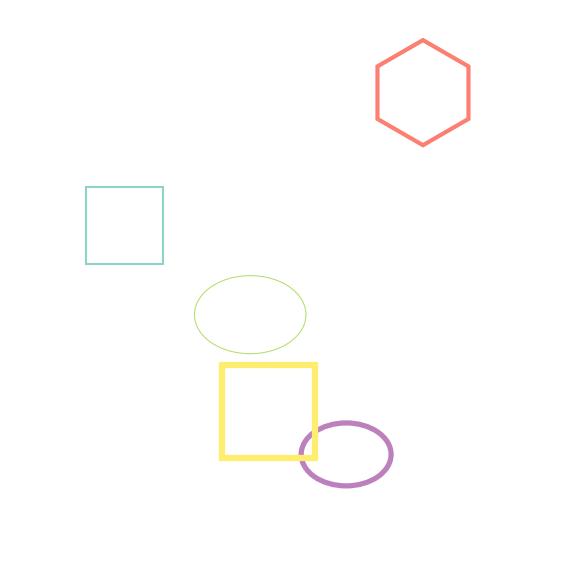[{"shape": "square", "thickness": 1, "radius": 0.33, "center": [0.215, 0.609]}, {"shape": "hexagon", "thickness": 2, "radius": 0.45, "center": [0.732, 0.839]}, {"shape": "oval", "thickness": 0.5, "radius": 0.48, "center": [0.433, 0.454]}, {"shape": "oval", "thickness": 2.5, "radius": 0.39, "center": [0.599, 0.212]}, {"shape": "square", "thickness": 3, "radius": 0.4, "center": [0.464, 0.286]}]